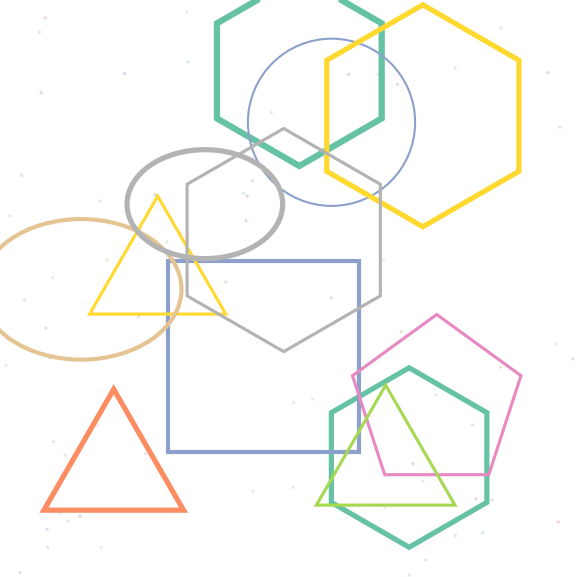[{"shape": "hexagon", "thickness": 2.5, "radius": 0.78, "center": [0.708, 0.207]}, {"shape": "hexagon", "thickness": 3, "radius": 0.82, "center": [0.518, 0.876]}, {"shape": "triangle", "thickness": 2.5, "radius": 0.7, "center": [0.197, 0.186]}, {"shape": "circle", "thickness": 1, "radius": 0.72, "center": [0.574, 0.787]}, {"shape": "square", "thickness": 2, "radius": 0.83, "center": [0.456, 0.382]}, {"shape": "pentagon", "thickness": 1.5, "radius": 0.77, "center": [0.756, 0.301]}, {"shape": "triangle", "thickness": 1.5, "radius": 0.69, "center": [0.668, 0.194]}, {"shape": "triangle", "thickness": 1.5, "radius": 0.68, "center": [0.273, 0.523]}, {"shape": "hexagon", "thickness": 2.5, "radius": 0.96, "center": [0.732, 0.799]}, {"shape": "oval", "thickness": 2, "radius": 0.87, "center": [0.14, 0.498]}, {"shape": "hexagon", "thickness": 1.5, "radius": 0.97, "center": [0.491, 0.583]}, {"shape": "oval", "thickness": 2.5, "radius": 0.67, "center": [0.355, 0.646]}]